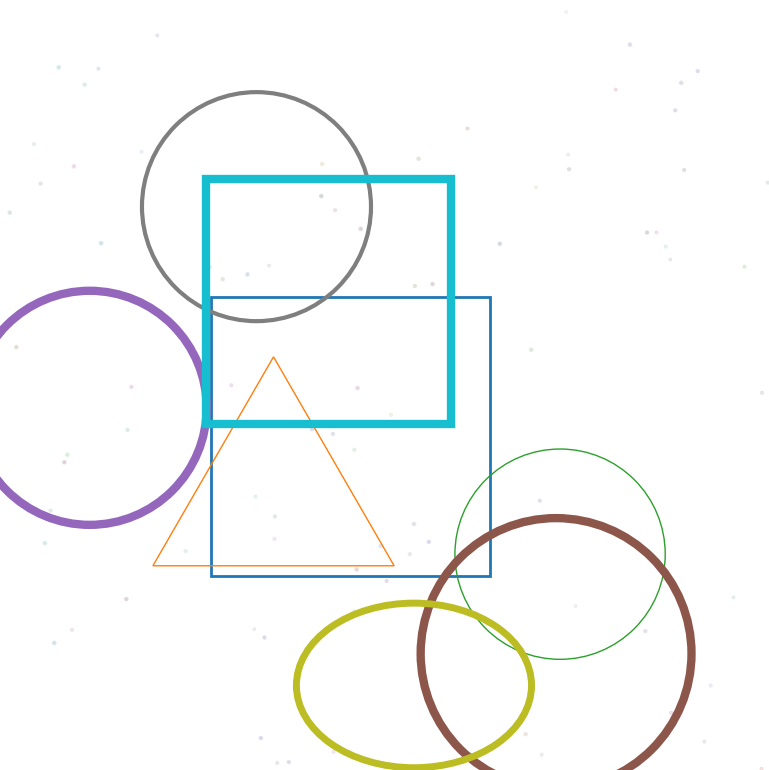[{"shape": "square", "thickness": 1, "radius": 0.91, "center": [0.455, 0.433]}, {"shape": "triangle", "thickness": 0.5, "radius": 0.9, "center": [0.355, 0.356]}, {"shape": "circle", "thickness": 0.5, "radius": 0.68, "center": [0.727, 0.28]}, {"shape": "circle", "thickness": 3, "radius": 0.76, "center": [0.116, 0.47]}, {"shape": "circle", "thickness": 3, "radius": 0.88, "center": [0.722, 0.151]}, {"shape": "circle", "thickness": 1.5, "radius": 0.74, "center": [0.333, 0.732]}, {"shape": "oval", "thickness": 2.5, "radius": 0.76, "center": [0.538, 0.11]}, {"shape": "square", "thickness": 3, "radius": 0.8, "center": [0.427, 0.609]}]